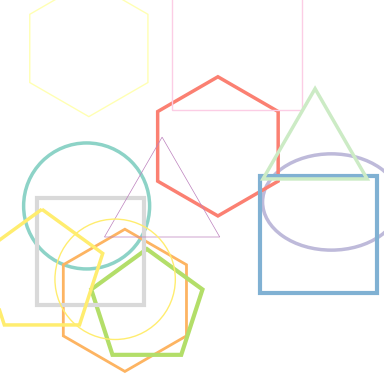[{"shape": "circle", "thickness": 2.5, "radius": 0.82, "center": [0.225, 0.465]}, {"shape": "hexagon", "thickness": 1, "radius": 0.89, "center": [0.231, 0.874]}, {"shape": "oval", "thickness": 2.5, "radius": 0.89, "center": [0.861, 0.475]}, {"shape": "hexagon", "thickness": 2.5, "radius": 0.9, "center": [0.566, 0.62]}, {"shape": "square", "thickness": 3, "radius": 0.76, "center": [0.828, 0.391]}, {"shape": "hexagon", "thickness": 2, "radius": 0.92, "center": [0.324, 0.22]}, {"shape": "pentagon", "thickness": 3, "radius": 0.76, "center": [0.381, 0.201]}, {"shape": "square", "thickness": 1, "radius": 0.84, "center": [0.616, 0.882]}, {"shape": "square", "thickness": 3, "radius": 0.7, "center": [0.235, 0.346]}, {"shape": "triangle", "thickness": 0.5, "radius": 0.86, "center": [0.421, 0.471]}, {"shape": "triangle", "thickness": 2.5, "radius": 0.78, "center": [0.818, 0.613]}, {"shape": "circle", "thickness": 1, "radius": 0.78, "center": [0.299, 0.275]}, {"shape": "pentagon", "thickness": 2.5, "radius": 0.83, "center": [0.109, 0.29]}]